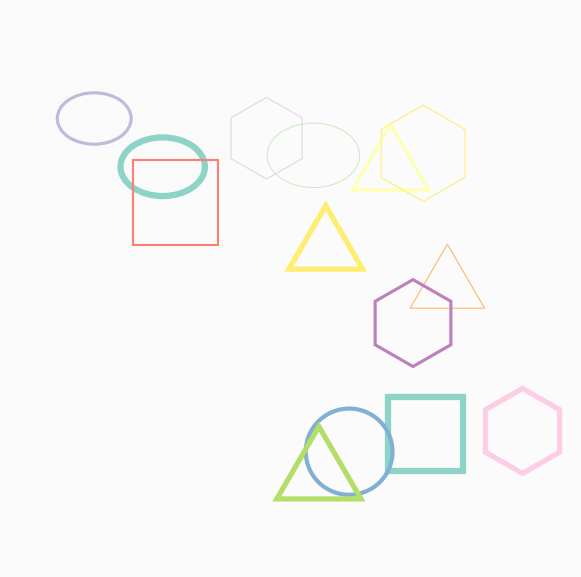[{"shape": "oval", "thickness": 3, "radius": 0.36, "center": [0.28, 0.71]}, {"shape": "square", "thickness": 3, "radius": 0.32, "center": [0.732, 0.247]}, {"shape": "triangle", "thickness": 1.5, "radius": 0.38, "center": [0.672, 0.708]}, {"shape": "oval", "thickness": 1.5, "radius": 0.32, "center": [0.162, 0.794]}, {"shape": "square", "thickness": 1, "radius": 0.37, "center": [0.302, 0.648]}, {"shape": "circle", "thickness": 2, "radius": 0.37, "center": [0.601, 0.217]}, {"shape": "triangle", "thickness": 0.5, "radius": 0.37, "center": [0.77, 0.502]}, {"shape": "triangle", "thickness": 2.5, "radius": 0.42, "center": [0.549, 0.177]}, {"shape": "hexagon", "thickness": 2.5, "radius": 0.37, "center": [0.899, 0.253]}, {"shape": "hexagon", "thickness": 0.5, "radius": 0.35, "center": [0.459, 0.76]}, {"shape": "hexagon", "thickness": 1.5, "radius": 0.38, "center": [0.711, 0.44]}, {"shape": "oval", "thickness": 0.5, "radius": 0.4, "center": [0.539, 0.73]}, {"shape": "triangle", "thickness": 2.5, "radius": 0.37, "center": [0.56, 0.57]}, {"shape": "hexagon", "thickness": 0.5, "radius": 0.42, "center": [0.728, 0.734]}]